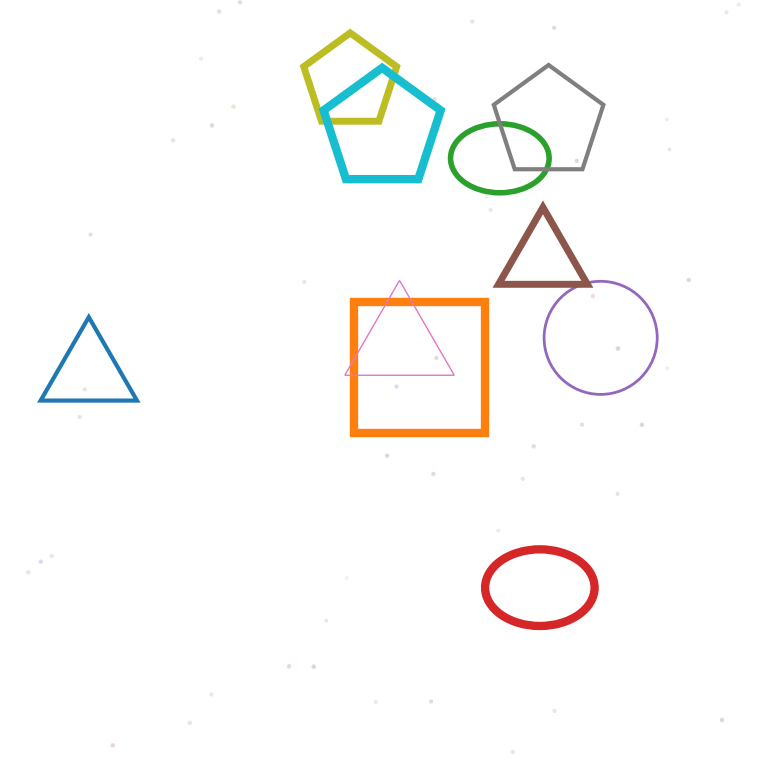[{"shape": "triangle", "thickness": 1.5, "radius": 0.36, "center": [0.115, 0.516]}, {"shape": "square", "thickness": 3, "radius": 0.42, "center": [0.545, 0.523]}, {"shape": "oval", "thickness": 2, "radius": 0.32, "center": [0.649, 0.794]}, {"shape": "oval", "thickness": 3, "radius": 0.36, "center": [0.701, 0.237]}, {"shape": "circle", "thickness": 1, "radius": 0.37, "center": [0.78, 0.561]}, {"shape": "triangle", "thickness": 2.5, "radius": 0.33, "center": [0.705, 0.664]}, {"shape": "triangle", "thickness": 0.5, "radius": 0.41, "center": [0.519, 0.554]}, {"shape": "pentagon", "thickness": 1.5, "radius": 0.37, "center": [0.712, 0.841]}, {"shape": "pentagon", "thickness": 2.5, "radius": 0.32, "center": [0.455, 0.894]}, {"shape": "pentagon", "thickness": 3, "radius": 0.4, "center": [0.496, 0.832]}]